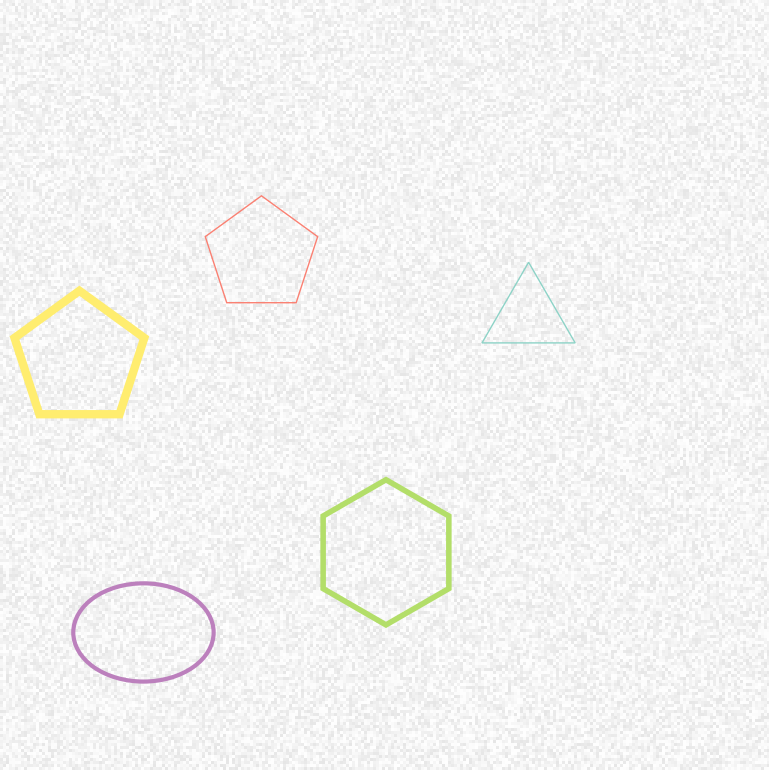[{"shape": "triangle", "thickness": 0.5, "radius": 0.35, "center": [0.686, 0.59]}, {"shape": "pentagon", "thickness": 0.5, "radius": 0.38, "center": [0.34, 0.669]}, {"shape": "hexagon", "thickness": 2, "radius": 0.47, "center": [0.501, 0.283]}, {"shape": "oval", "thickness": 1.5, "radius": 0.46, "center": [0.186, 0.179]}, {"shape": "pentagon", "thickness": 3, "radius": 0.44, "center": [0.103, 0.534]}]